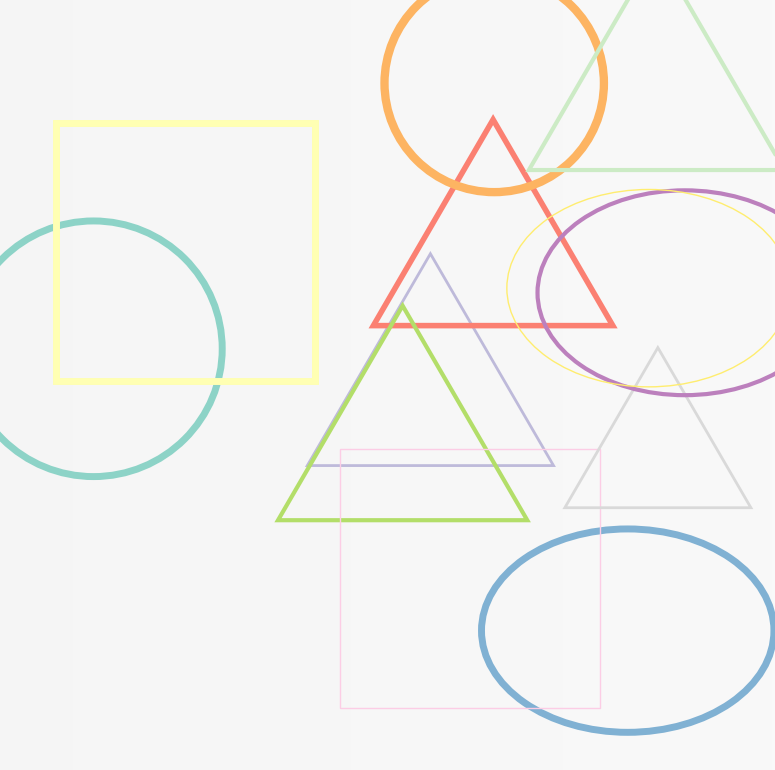[{"shape": "circle", "thickness": 2.5, "radius": 0.83, "center": [0.121, 0.547]}, {"shape": "square", "thickness": 2.5, "radius": 0.84, "center": [0.239, 0.673]}, {"shape": "triangle", "thickness": 1, "radius": 0.92, "center": [0.555, 0.487]}, {"shape": "triangle", "thickness": 2, "radius": 0.89, "center": [0.636, 0.666]}, {"shape": "oval", "thickness": 2.5, "radius": 0.94, "center": [0.81, 0.181]}, {"shape": "circle", "thickness": 3, "radius": 0.71, "center": [0.638, 0.892]}, {"shape": "triangle", "thickness": 1.5, "radius": 0.93, "center": [0.52, 0.417]}, {"shape": "square", "thickness": 0.5, "radius": 0.84, "center": [0.607, 0.248]}, {"shape": "triangle", "thickness": 1, "radius": 0.69, "center": [0.849, 0.41]}, {"shape": "oval", "thickness": 1.5, "radius": 0.95, "center": [0.884, 0.62]}, {"shape": "triangle", "thickness": 1.5, "radius": 0.95, "center": [0.847, 0.874]}, {"shape": "oval", "thickness": 0.5, "radius": 0.92, "center": [0.837, 0.626]}]